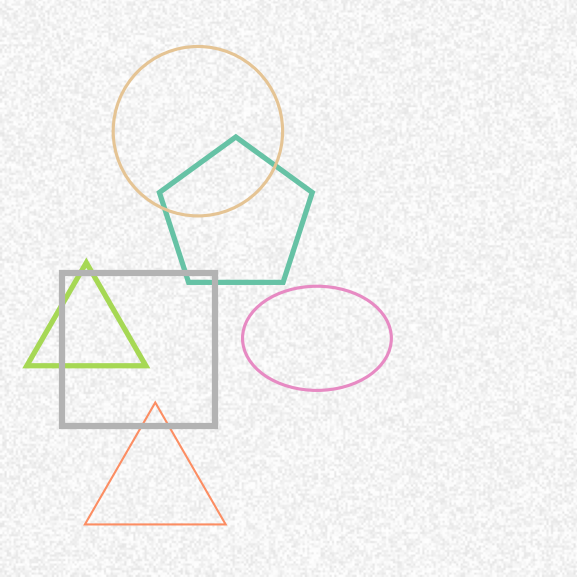[{"shape": "pentagon", "thickness": 2.5, "radius": 0.7, "center": [0.408, 0.623]}, {"shape": "triangle", "thickness": 1, "radius": 0.7, "center": [0.269, 0.161]}, {"shape": "oval", "thickness": 1.5, "radius": 0.64, "center": [0.549, 0.413]}, {"shape": "triangle", "thickness": 2.5, "radius": 0.6, "center": [0.149, 0.425]}, {"shape": "circle", "thickness": 1.5, "radius": 0.73, "center": [0.343, 0.772]}, {"shape": "square", "thickness": 3, "radius": 0.66, "center": [0.24, 0.394]}]